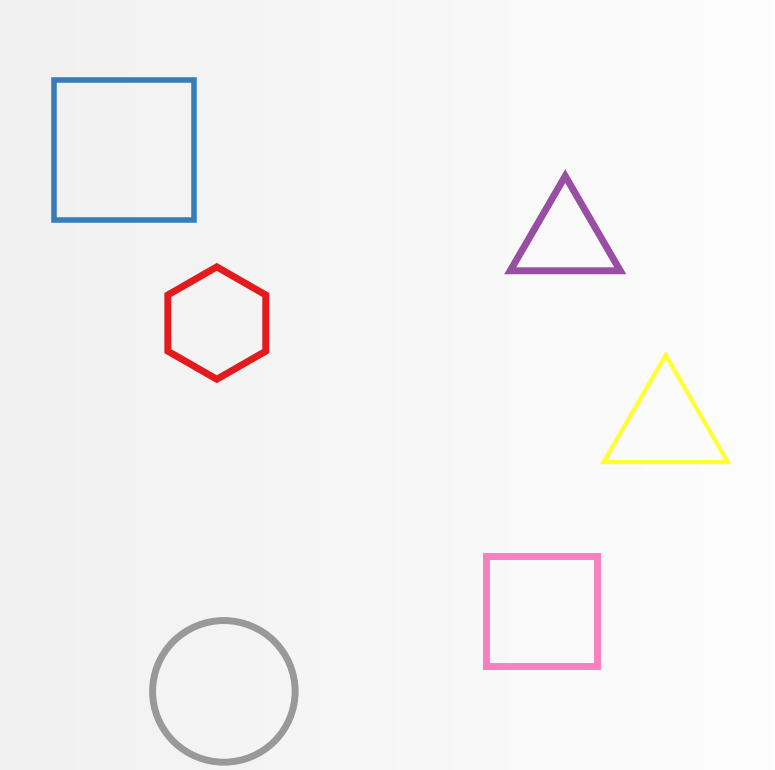[{"shape": "hexagon", "thickness": 2.5, "radius": 0.36, "center": [0.28, 0.58]}, {"shape": "square", "thickness": 2, "radius": 0.45, "center": [0.16, 0.806]}, {"shape": "triangle", "thickness": 2.5, "radius": 0.41, "center": [0.729, 0.689]}, {"shape": "triangle", "thickness": 1.5, "radius": 0.46, "center": [0.859, 0.446]}, {"shape": "square", "thickness": 2.5, "radius": 0.36, "center": [0.699, 0.206]}, {"shape": "circle", "thickness": 2.5, "radius": 0.46, "center": [0.289, 0.102]}]